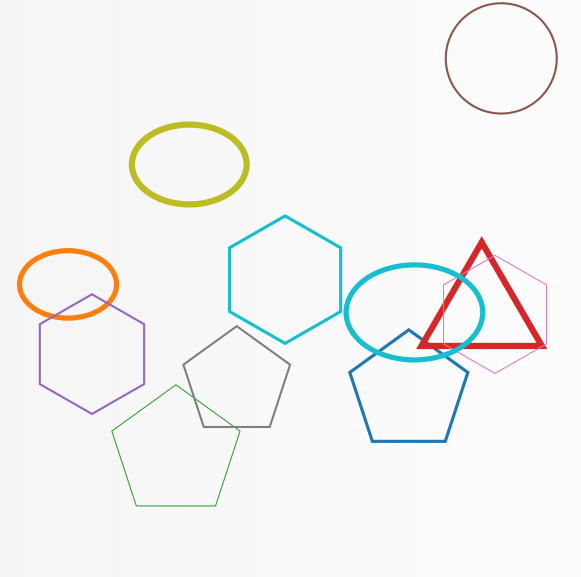[{"shape": "pentagon", "thickness": 1.5, "radius": 0.53, "center": [0.703, 0.321]}, {"shape": "oval", "thickness": 2.5, "radius": 0.42, "center": [0.117, 0.507]}, {"shape": "pentagon", "thickness": 0.5, "radius": 0.58, "center": [0.303, 0.217]}, {"shape": "triangle", "thickness": 3, "radius": 0.6, "center": [0.829, 0.46]}, {"shape": "hexagon", "thickness": 1, "radius": 0.52, "center": [0.158, 0.386]}, {"shape": "circle", "thickness": 1, "radius": 0.48, "center": [0.862, 0.898]}, {"shape": "hexagon", "thickness": 0.5, "radius": 0.51, "center": [0.852, 0.455]}, {"shape": "pentagon", "thickness": 1, "radius": 0.48, "center": [0.407, 0.338]}, {"shape": "oval", "thickness": 3, "radius": 0.49, "center": [0.326, 0.714]}, {"shape": "oval", "thickness": 2.5, "radius": 0.59, "center": [0.713, 0.458]}, {"shape": "hexagon", "thickness": 1.5, "radius": 0.55, "center": [0.491, 0.515]}]